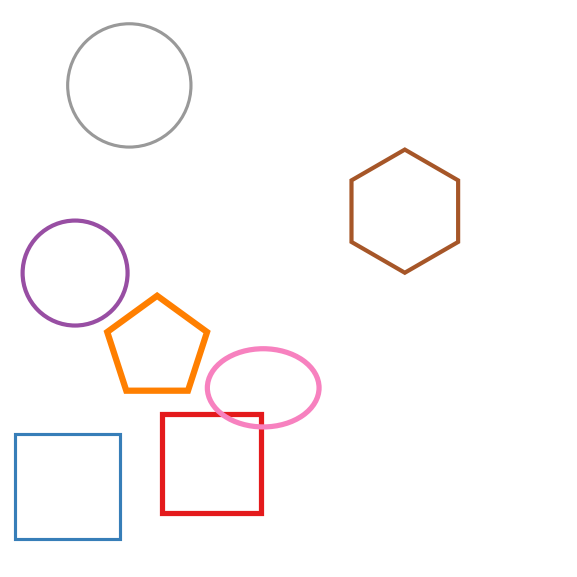[{"shape": "square", "thickness": 2.5, "radius": 0.43, "center": [0.366, 0.197]}, {"shape": "square", "thickness": 1.5, "radius": 0.46, "center": [0.117, 0.157]}, {"shape": "circle", "thickness": 2, "radius": 0.45, "center": [0.13, 0.526]}, {"shape": "pentagon", "thickness": 3, "radius": 0.45, "center": [0.272, 0.396]}, {"shape": "hexagon", "thickness": 2, "radius": 0.53, "center": [0.701, 0.633]}, {"shape": "oval", "thickness": 2.5, "radius": 0.48, "center": [0.456, 0.328]}, {"shape": "circle", "thickness": 1.5, "radius": 0.53, "center": [0.224, 0.851]}]